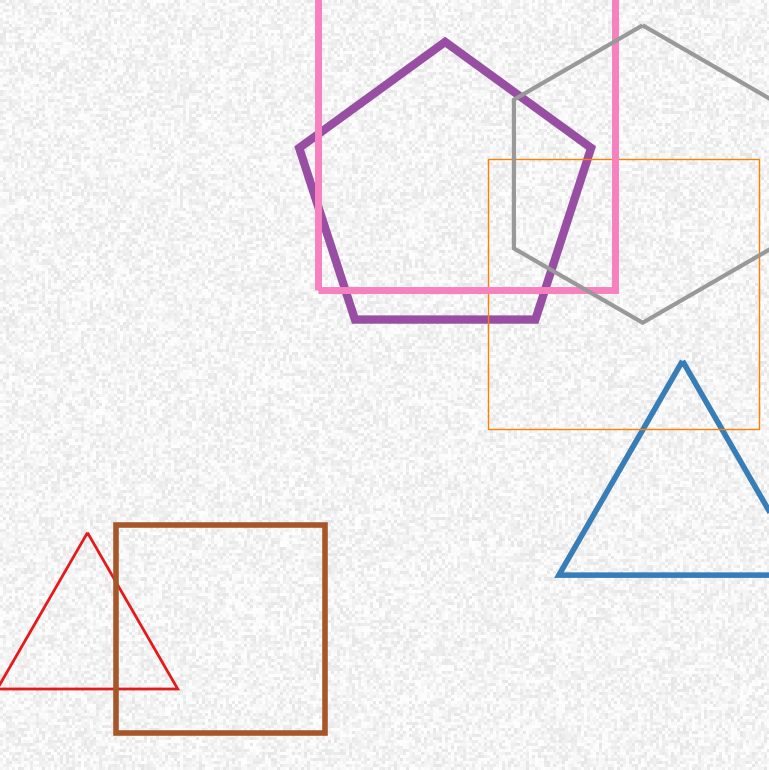[{"shape": "triangle", "thickness": 1, "radius": 0.68, "center": [0.114, 0.173]}, {"shape": "triangle", "thickness": 2, "radius": 0.93, "center": [0.886, 0.346]}, {"shape": "pentagon", "thickness": 3, "radius": 1.0, "center": [0.578, 0.746]}, {"shape": "square", "thickness": 0.5, "radius": 0.88, "center": [0.81, 0.618]}, {"shape": "square", "thickness": 2, "radius": 0.68, "center": [0.286, 0.183]}, {"shape": "square", "thickness": 2.5, "radius": 0.96, "center": [0.606, 0.817]}, {"shape": "hexagon", "thickness": 1.5, "radius": 0.97, "center": [0.835, 0.774]}]